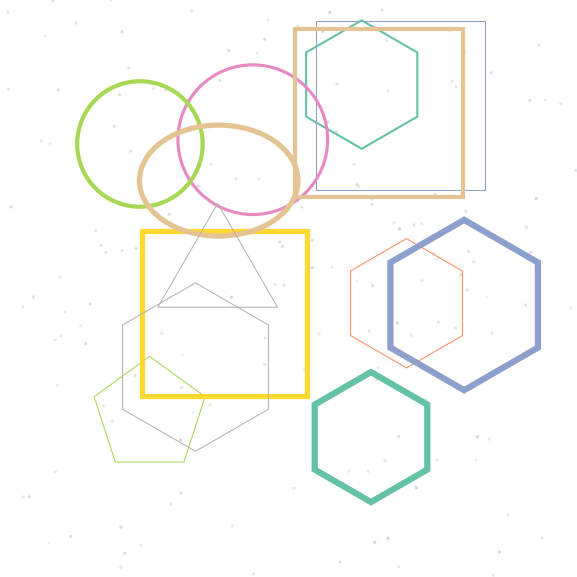[{"shape": "hexagon", "thickness": 3, "radius": 0.56, "center": [0.642, 0.242]}, {"shape": "hexagon", "thickness": 1, "radius": 0.56, "center": [0.626, 0.853]}, {"shape": "hexagon", "thickness": 0.5, "radius": 0.56, "center": [0.704, 0.474]}, {"shape": "square", "thickness": 0.5, "radius": 0.73, "center": [0.693, 0.817]}, {"shape": "hexagon", "thickness": 3, "radius": 0.74, "center": [0.804, 0.471]}, {"shape": "circle", "thickness": 1.5, "radius": 0.65, "center": [0.438, 0.757]}, {"shape": "circle", "thickness": 2, "radius": 0.54, "center": [0.242, 0.75]}, {"shape": "pentagon", "thickness": 0.5, "radius": 0.51, "center": [0.259, 0.281]}, {"shape": "square", "thickness": 2.5, "radius": 0.72, "center": [0.388, 0.456]}, {"shape": "square", "thickness": 2, "radius": 0.73, "center": [0.656, 0.804]}, {"shape": "oval", "thickness": 2.5, "radius": 0.69, "center": [0.379, 0.686]}, {"shape": "triangle", "thickness": 0.5, "radius": 0.6, "center": [0.377, 0.527]}, {"shape": "hexagon", "thickness": 0.5, "radius": 0.73, "center": [0.339, 0.363]}]